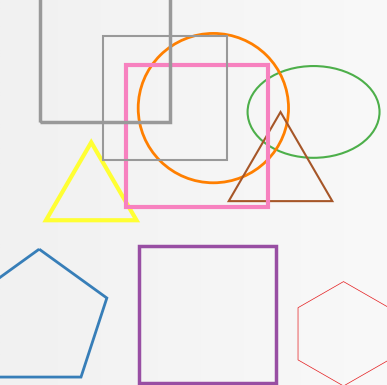[{"shape": "hexagon", "thickness": 0.5, "radius": 0.68, "center": [0.887, 0.133]}, {"shape": "pentagon", "thickness": 2, "radius": 0.92, "center": [0.101, 0.169]}, {"shape": "oval", "thickness": 1.5, "radius": 0.85, "center": [0.809, 0.709]}, {"shape": "square", "thickness": 2.5, "radius": 0.89, "center": [0.535, 0.184]}, {"shape": "circle", "thickness": 2, "radius": 0.97, "center": [0.551, 0.719]}, {"shape": "triangle", "thickness": 3, "radius": 0.67, "center": [0.235, 0.495]}, {"shape": "triangle", "thickness": 1.5, "radius": 0.77, "center": [0.724, 0.555]}, {"shape": "square", "thickness": 3, "radius": 0.92, "center": [0.509, 0.646]}, {"shape": "square", "thickness": 2.5, "radius": 0.84, "center": [0.271, 0.853]}, {"shape": "square", "thickness": 1.5, "radius": 0.8, "center": [0.425, 0.745]}]